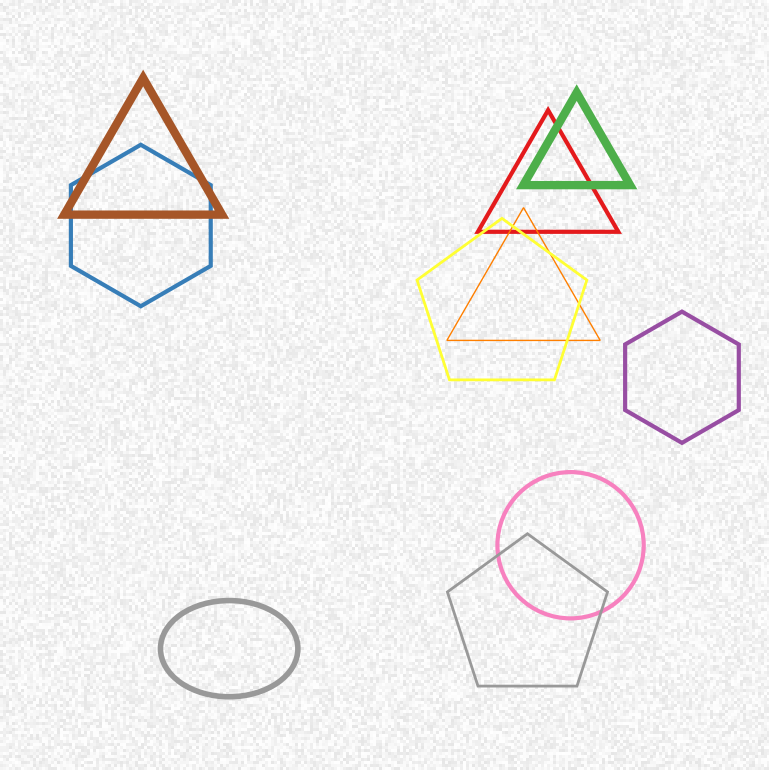[{"shape": "triangle", "thickness": 1.5, "radius": 0.53, "center": [0.712, 0.752]}, {"shape": "hexagon", "thickness": 1.5, "radius": 0.52, "center": [0.183, 0.707]}, {"shape": "triangle", "thickness": 3, "radius": 0.4, "center": [0.749, 0.8]}, {"shape": "hexagon", "thickness": 1.5, "radius": 0.43, "center": [0.886, 0.51]}, {"shape": "triangle", "thickness": 0.5, "radius": 0.57, "center": [0.68, 0.615]}, {"shape": "pentagon", "thickness": 1, "radius": 0.58, "center": [0.652, 0.6]}, {"shape": "triangle", "thickness": 3, "radius": 0.59, "center": [0.186, 0.78]}, {"shape": "circle", "thickness": 1.5, "radius": 0.48, "center": [0.741, 0.292]}, {"shape": "oval", "thickness": 2, "radius": 0.45, "center": [0.298, 0.158]}, {"shape": "pentagon", "thickness": 1, "radius": 0.55, "center": [0.685, 0.197]}]